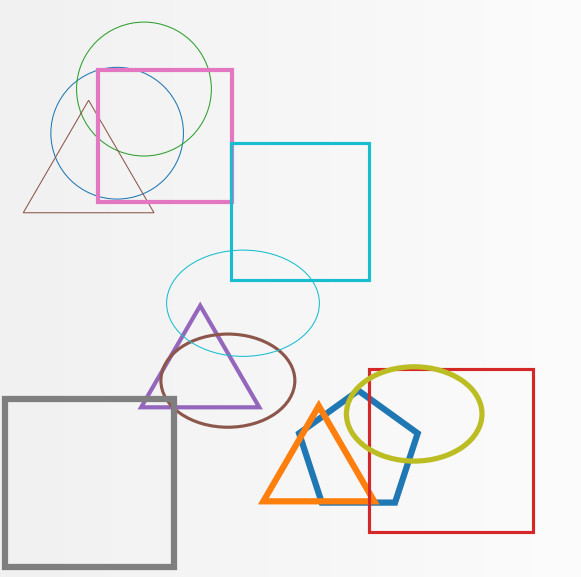[{"shape": "pentagon", "thickness": 3, "radius": 0.54, "center": [0.617, 0.216]}, {"shape": "circle", "thickness": 0.5, "radius": 0.57, "center": [0.202, 0.768]}, {"shape": "triangle", "thickness": 3, "radius": 0.55, "center": [0.548, 0.186]}, {"shape": "circle", "thickness": 0.5, "radius": 0.58, "center": [0.248, 0.845]}, {"shape": "square", "thickness": 1.5, "radius": 0.71, "center": [0.776, 0.219]}, {"shape": "triangle", "thickness": 2, "radius": 0.59, "center": [0.344, 0.353]}, {"shape": "triangle", "thickness": 0.5, "radius": 0.65, "center": [0.152, 0.696]}, {"shape": "oval", "thickness": 1.5, "radius": 0.58, "center": [0.392, 0.34]}, {"shape": "square", "thickness": 2, "radius": 0.57, "center": [0.284, 0.764]}, {"shape": "square", "thickness": 3, "radius": 0.73, "center": [0.154, 0.162]}, {"shape": "oval", "thickness": 2.5, "radius": 0.58, "center": [0.713, 0.282]}, {"shape": "oval", "thickness": 0.5, "radius": 0.66, "center": [0.418, 0.474]}, {"shape": "square", "thickness": 1.5, "radius": 0.59, "center": [0.516, 0.633]}]